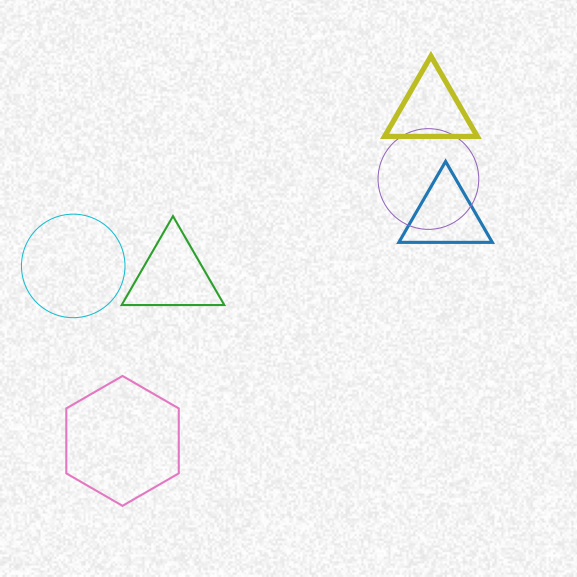[{"shape": "triangle", "thickness": 1.5, "radius": 0.47, "center": [0.772, 0.626]}, {"shape": "triangle", "thickness": 1, "radius": 0.51, "center": [0.3, 0.522]}, {"shape": "circle", "thickness": 0.5, "radius": 0.44, "center": [0.742, 0.689]}, {"shape": "hexagon", "thickness": 1, "radius": 0.56, "center": [0.212, 0.236]}, {"shape": "triangle", "thickness": 2.5, "radius": 0.46, "center": [0.746, 0.809]}, {"shape": "circle", "thickness": 0.5, "radius": 0.45, "center": [0.127, 0.539]}]